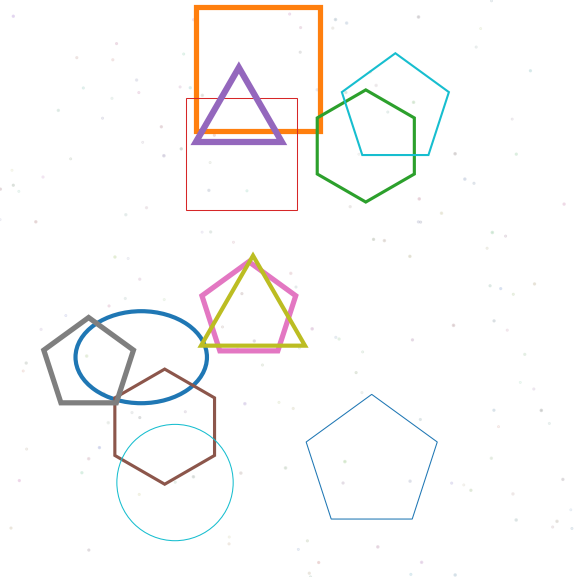[{"shape": "pentagon", "thickness": 0.5, "radius": 0.6, "center": [0.644, 0.197]}, {"shape": "oval", "thickness": 2, "radius": 0.57, "center": [0.245, 0.381]}, {"shape": "square", "thickness": 2.5, "radius": 0.54, "center": [0.447, 0.88]}, {"shape": "hexagon", "thickness": 1.5, "radius": 0.49, "center": [0.633, 0.746]}, {"shape": "square", "thickness": 0.5, "radius": 0.48, "center": [0.418, 0.733]}, {"shape": "triangle", "thickness": 3, "radius": 0.43, "center": [0.414, 0.796]}, {"shape": "hexagon", "thickness": 1.5, "radius": 0.5, "center": [0.285, 0.26]}, {"shape": "pentagon", "thickness": 2.5, "radius": 0.43, "center": [0.431, 0.461]}, {"shape": "pentagon", "thickness": 2.5, "radius": 0.41, "center": [0.153, 0.368]}, {"shape": "triangle", "thickness": 2, "radius": 0.52, "center": [0.438, 0.453]}, {"shape": "pentagon", "thickness": 1, "radius": 0.49, "center": [0.685, 0.81]}, {"shape": "circle", "thickness": 0.5, "radius": 0.5, "center": [0.303, 0.164]}]